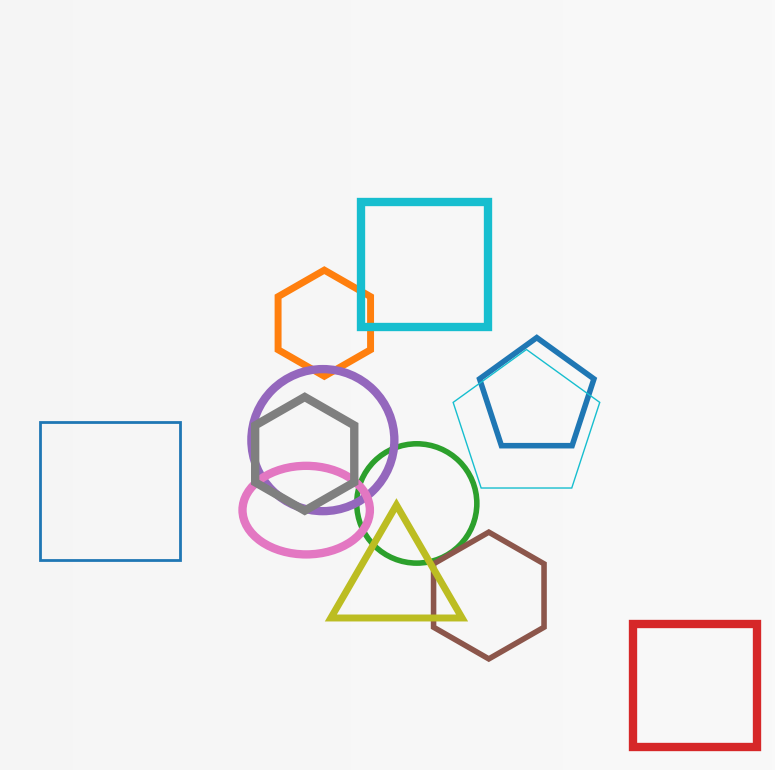[{"shape": "pentagon", "thickness": 2, "radius": 0.39, "center": [0.693, 0.484]}, {"shape": "square", "thickness": 1, "radius": 0.45, "center": [0.142, 0.362]}, {"shape": "hexagon", "thickness": 2.5, "radius": 0.34, "center": [0.418, 0.58]}, {"shape": "circle", "thickness": 2, "radius": 0.39, "center": [0.538, 0.346]}, {"shape": "square", "thickness": 3, "radius": 0.4, "center": [0.897, 0.11]}, {"shape": "circle", "thickness": 3, "radius": 0.46, "center": [0.417, 0.428]}, {"shape": "hexagon", "thickness": 2, "radius": 0.41, "center": [0.631, 0.227]}, {"shape": "oval", "thickness": 3, "radius": 0.41, "center": [0.395, 0.338]}, {"shape": "hexagon", "thickness": 3, "radius": 0.37, "center": [0.393, 0.411]}, {"shape": "triangle", "thickness": 2.5, "radius": 0.49, "center": [0.512, 0.246]}, {"shape": "pentagon", "thickness": 0.5, "radius": 0.5, "center": [0.679, 0.447]}, {"shape": "square", "thickness": 3, "radius": 0.41, "center": [0.548, 0.656]}]